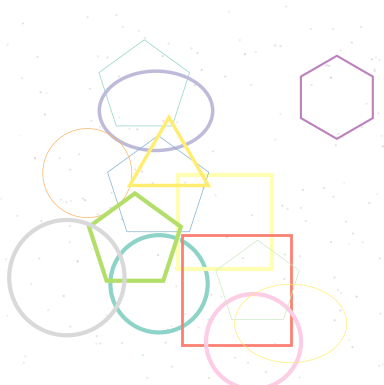[{"shape": "pentagon", "thickness": 0.5, "radius": 0.62, "center": [0.375, 0.773]}, {"shape": "circle", "thickness": 3, "radius": 0.63, "center": [0.413, 0.263]}, {"shape": "square", "thickness": 3, "radius": 0.61, "center": [0.585, 0.422]}, {"shape": "oval", "thickness": 2.5, "radius": 0.74, "center": [0.405, 0.712]}, {"shape": "square", "thickness": 2, "radius": 0.71, "center": [0.615, 0.246]}, {"shape": "pentagon", "thickness": 0.5, "radius": 0.69, "center": [0.411, 0.51]}, {"shape": "circle", "thickness": 0.5, "radius": 0.58, "center": [0.227, 0.55]}, {"shape": "pentagon", "thickness": 3, "radius": 0.63, "center": [0.35, 0.372]}, {"shape": "circle", "thickness": 3, "radius": 0.62, "center": [0.659, 0.113]}, {"shape": "circle", "thickness": 3, "radius": 0.75, "center": [0.174, 0.279]}, {"shape": "hexagon", "thickness": 1.5, "radius": 0.54, "center": [0.875, 0.747]}, {"shape": "pentagon", "thickness": 0.5, "radius": 0.57, "center": [0.669, 0.262]}, {"shape": "triangle", "thickness": 2.5, "radius": 0.59, "center": [0.439, 0.577]}, {"shape": "oval", "thickness": 0.5, "radius": 0.73, "center": [0.755, 0.16]}]